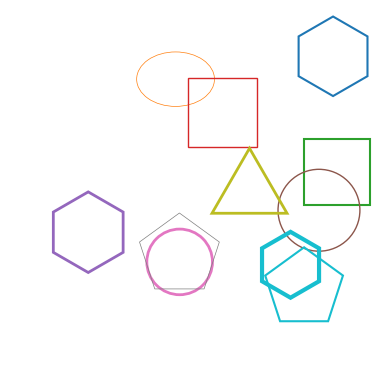[{"shape": "hexagon", "thickness": 1.5, "radius": 0.52, "center": [0.865, 0.854]}, {"shape": "oval", "thickness": 0.5, "radius": 0.51, "center": [0.456, 0.794]}, {"shape": "square", "thickness": 1.5, "radius": 0.43, "center": [0.874, 0.552]}, {"shape": "square", "thickness": 1, "radius": 0.45, "center": [0.577, 0.708]}, {"shape": "hexagon", "thickness": 2, "radius": 0.52, "center": [0.229, 0.397]}, {"shape": "circle", "thickness": 1, "radius": 0.53, "center": [0.828, 0.454]}, {"shape": "circle", "thickness": 2, "radius": 0.43, "center": [0.467, 0.32]}, {"shape": "pentagon", "thickness": 0.5, "radius": 0.54, "center": [0.466, 0.338]}, {"shape": "triangle", "thickness": 2, "radius": 0.56, "center": [0.648, 0.502]}, {"shape": "pentagon", "thickness": 1.5, "radius": 0.53, "center": [0.79, 0.252]}, {"shape": "hexagon", "thickness": 3, "radius": 0.43, "center": [0.755, 0.312]}]